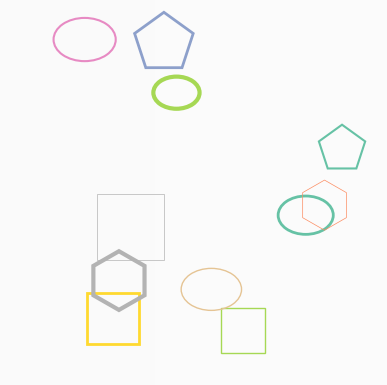[{"shape": "pentagon", "thickness": 1.5, "radius": 0.31, "center": [0.883, 0.613]}, {"shape": "oval", "thickness": 2, "radius": 0.36, "center": [0.789, 0.441]}, {"shape": "hexagon", "thickness": 0.5, "radius": 0.33, "center": [0.837, 0.467]}, {"shape": "pentagon", "thickness": 2, "radius": 0.4, "center": [0.423, 0.889]}, {"shape": "oval", "thickness": 1.5, "radius": 0.4, "center": [0.218, 0.897]}, {"shape": "oval", "thickness": 3, "radius": 0.3, "center": [0.455, 0.759]}, {"shape": "square", "thickness": 1, "radius": 0.29, "center": [0.627, 0.142]}, {"shape": "square", "thickness": 2, "radius": 0.33, "center": [0.291, 0.173]}, {"shape": "oval", "thickness": 1, "radius": 0.39, "center": [0.545, 0.248]}, {"shape": "square", "thickness": 0.5, "radius": 0.43, "center": [0.337, 0.411]}, {"shape": "hexagon", "thickness": 3, "radius": 0.38, "center": [0.307, 0.271]}]